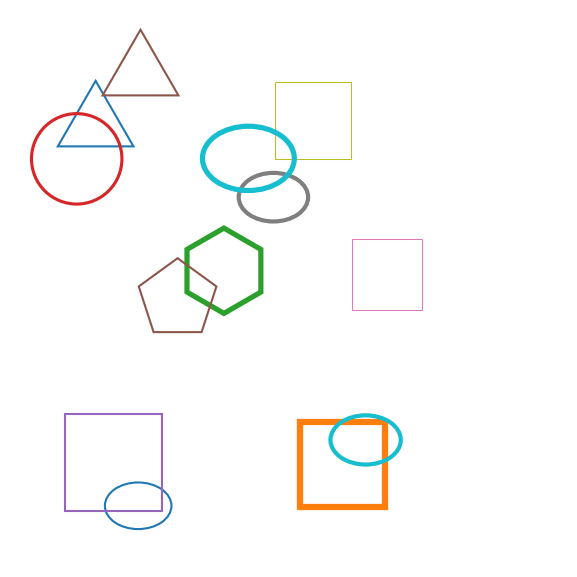[{"shape": "oval", "thickness": 1, "radius": 0.29, "center": [0.239, 0.123]}, {"shape": "triangle", "thickness": 1, "radius": 0.38, "center": [0.166, 0.783]}, {"shape": "square", "thickness": 3, "radius": 0.37, "center": [0.594, 0.195]}, {"shape": "hexagon", "thickness": 2.5, "radius": 0.37, "center": [0.388, 0.53]}, {"shape": "circle", "thickness": 1.5, "radius": 0.39, "center": [0.133, 0.724]}, {"shape": "square", "thickness": 1, "radius": 0.42, "center": [0.196, 0.198]}, {"shape": "triangle", "thickness": 1, "radius": 0.38, "center": [0.243, 0.872]}, {"shape": "pentagon", "thickness": 1, "radius": 0.35, "center": [0.308, 0.481]}, {"shape": "square", "thickness": 0.5, "radius": 0.31, "center": [0.67, 0.524]}, {"shape": "oval", "thickness": 2, "radius": 0.3, "center": [0.473, 0.658]}, {"shape": "square", "thickness": 0.5, "radius": 0.33, "center": [0.542, 0.79]}, {"shape": "oval", "thickness": 2, "radius": 0.3, "center": [0.633, 0.237]}, {"shape": "oval", "thickness": 2.5, "radius": 0.4, "center": [0.43, 0.725]}]